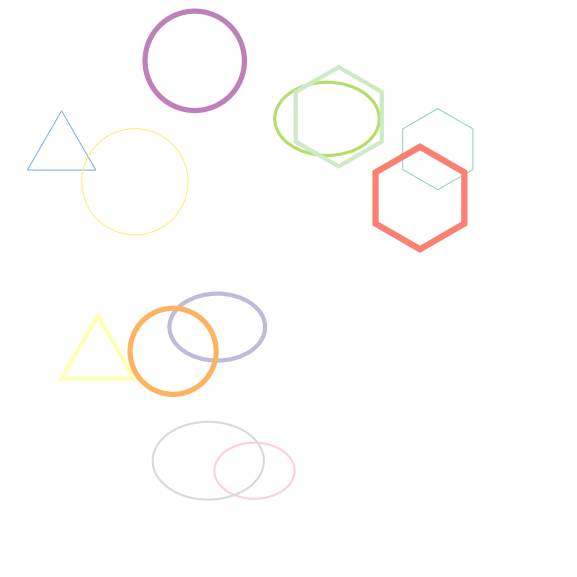[{"shape": "hexagon", "thickness": 0.5, "radius": 0.35, "center": [0.758, 0.741]}, {"shape": "triangle", "thickness": 2, "radius": 0.36, "center": [0.169, 0.38]}, {"shape": "oval", "thickness": 2, "radius": 0.41, "center": [0.376, 0.433]}, {"shape": "hexagon", "thickness": 3, "radius": 0.44, "center": [0.727, 0.656]}, {"shape": "triangle", "thickness": 0.5, "radius": 0.34, "center": [0.107, 0.739]}, {"shape": "circle", "thickness": 2.5, "radius": 0.37, "center": [0.3, 0.391]}, {"shape": "oval", "thickness": 1.5, "radius": 0.45, "center": [0.566, 0.793]}, {"shape": "oval", "thickness": 1, "radius": 0.35, "center": [0.441, 0.184]}, {"shape": "oval", "thickness": 1, "radius": 0.48, "center": [0.361, 0.201]}, {"shape": "circle", "thickness": 2.5, "radius": 0.43, "center": [0.337, 0.894]}, {"shape": "hexagon", "thickness": 2, "radius": 0.43, "center": [0.587, 0.797]}, {"shape": "circle", "thickness": 0.5, "radius": 0.46, "center": [0.234, 0.684]}]